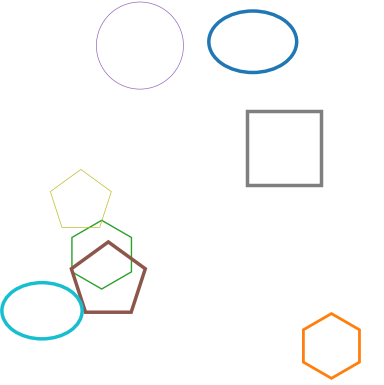[{"shape": "oval", "thickness": 2.5, "radius": 0.57, "center": [0.656, 0.892]}, {"shape": "hexagon", "thickness": 2, "radius": 0.42, "center": [0.861, 0.101]}, {"shape": "hexagon", "thickness": 1, "radius": 0.45, "center": [0.264, 0.339]}, {"shape": "circle", "thickness": 0.5, "radius": 0.57, "center": [0.363, 0.882]}, {"shape": "pentagon", "thickness": 2.5, "radius": 0.5, "center": [0.281, 0.271]}, {"shape": "square", "thickness": 2.5, "radius": 0.48, "center": [0.737, 0.616]}, {"shape": "pentagon", "thickness": 0.5, "radius": 0.42, "center": [0.21, 0.477]}, {"shape": "oval", "thickness": 2.5, "radius": 0.52, "center": [0.109, 0.193]}]